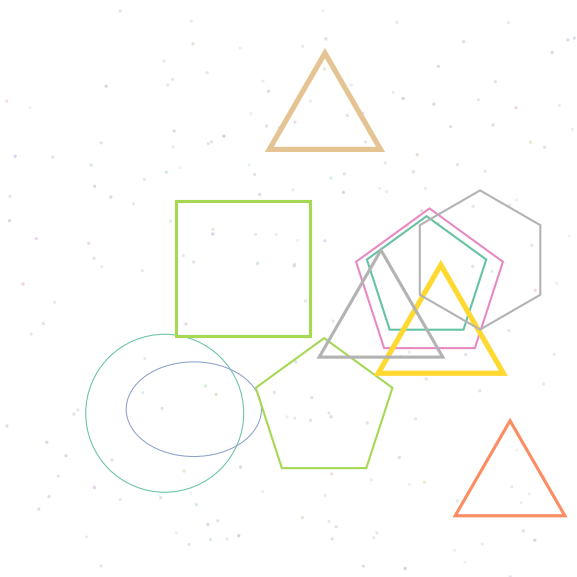[{"shape": "circle", "thickness": 0.5, "radius": 0.68, "center": [0.285, 0.284]}, {"shape": "pentagon", "thickness": 1, "radius": 0.54, "center": [0.739, 0.516]}, {"shape": "triangle", "thickness": 1.5, "radius": 0.55, "center": [0.883, 0.161]}, {"shape": "oval", "thickness": 0.5, "radius": 0.59, "center": [0.336, 0.291]}, {"shape": "pentagon", "thickness": 1, "radius": 0.67, "center": [0.744, 0.505]}, {"shape": "square", "thickness": 1.5, "radius": 0.58, "center": [0.42, 0.534]}, {"shape": "pentagon", "thickness": 1, "radius": 0.62, "center": [0.561, 0.289]}, {"shape": "triangle", "thickness": 2.5, "radius": 0.63, "center": [0.763, 0.415]}, {"shape": "triangle", "thickness": 2.5, "radius": 0.56, "center": [0.563, 0.796]}, {"shape": "hexagon", "thickness": 1, "radius": 0.6, "center": [0.831, 0.549]}, {"shape": "triangle", "thickness": 1.5, "radius": 0.62, "center": [0.66, 0.442]}]